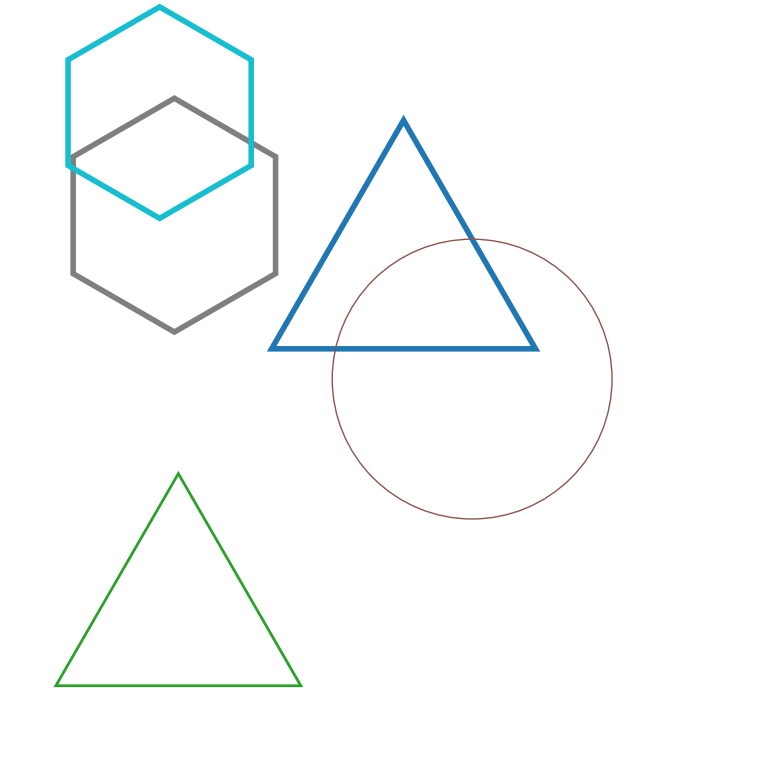[{"shape": "triangle", "thickness": 2, "radius": 0.99, "center": [0.524, 0.646]}, {"shape": "triangle", "thickness": 1, "radius": 0.92, "center": [0.232, 0.201]}, {"shape": "circle", "thickness": 0.5, "radius": 0.91, "center": [0.613, 0.508]}, {"shape": "hexagon", "thickness": 2, "radius": 0.76, "center": [0.226, 0.721]}, {"shape": "hexagon", "thickness": 2, "radius": 0.69, "center": [0.207, 0.854]}]